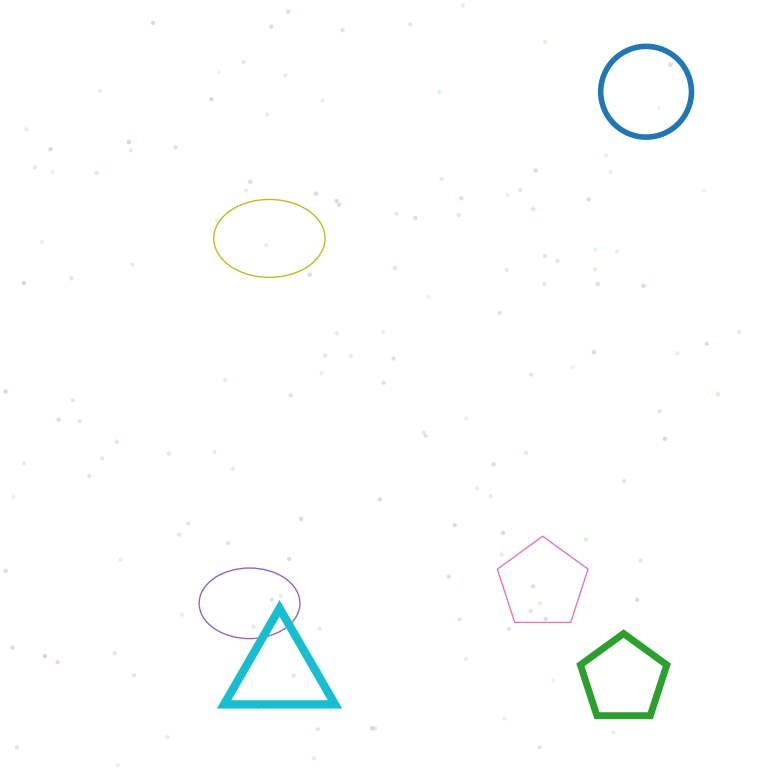[{"shape": "circle", "thickness": 2, "radius": 0.29, "center": [0.839, 0.881]}, {"shape": "pentagon", "thickness": 2.5, "radius": 0.29, "center": [0.81, 0.118]}, {"shape": "oval", "thickness": 0.5, "radius": 0.33, "center": [0.324, 0.216]}, {"shape": "pentagon", "thickness": 0.5, "radius": 0.31, "center": [0.705, 0.242]}, {"shape": "oval", "thickness": 0.5, "radius": 0.36, "center": [0.35, 0.69]}, {"shape": "triangle", "thickness": 3, "radius": 0.42, "center": [0.363, 0.127]}]